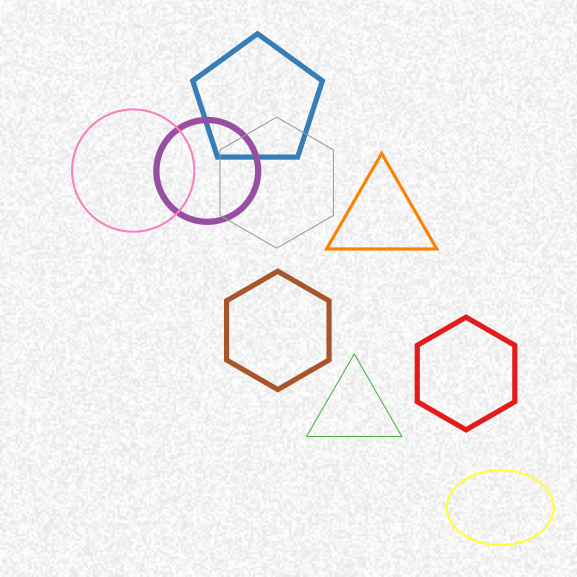[{"shape": "hexagon", "thickness": 2.5, "radius": 0.49, "center": [0.807, 0.352]}, {"shape": "pentagon", "thickness": 2.5, "radius": 0.59, "center": [0.446, 0.823]}, {"shape": "triangle", "thickness": 0.5, "radius": 0.48, "center": [0.613, 0.291]}, {"shape": "circle", "thickness": 3, "radius": 0.44, "center": [0.359, 0.703]}, {"shape": "triangle", "thickness": 1.5, "radius": 0.55, "center": [0.661, 0.623]}, {"shape": "oval", "thickness": 1, "radius": 0.46, "center": [0.866, 0.12]}, {"shape": "hexagon", "thickness": 2.5, "radius": 0.51, "center": [0.481, 0.427]}, {"shape": "circle", "thickness": 1, "radius": 0.53, "center": [0.231, 0.704]}, {"shape": "hexagon", "thickness": 0.5, "radius": 0.57, "center": [0.479, 0.683]}]